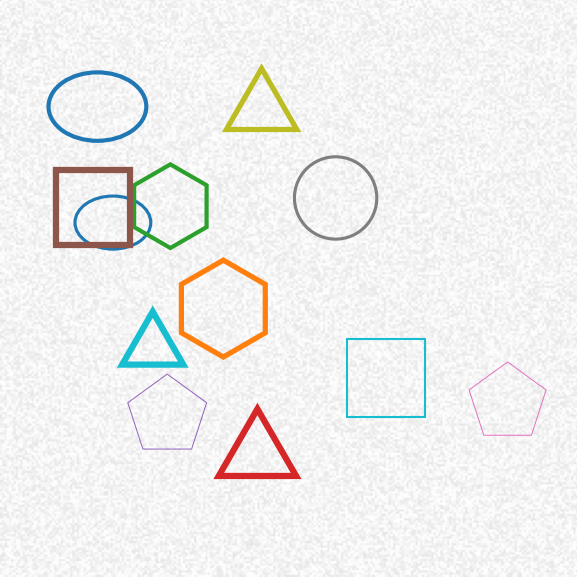[{"shape": "oval", "thickness": 2, "radius": 0.42, "center": [0.169, 0.815]}, {"shape": "oval", "thickness": 1.5, "radius": 0.33, "center": [0.195, 0.614]}, {"shape": "hexagon", "thickness": 2.5, "radius": 0.42, "center": [0.387, 0.465]}, {"shape": "hexagon", "thickness": 2, "radius": 0.36, "center": [0.295, 0.642]}, {"shape": "triangle", "thickness": 3, "radius": 0.39, "center": [0.446, 0.214]}, {"shape": "pentagon", "thickness": 0.5, "radius": 0.36, "center": [0.29, 0.28]}, {"shape": "square", "thickness": 3, "radius": 0.32, "center": [0.161, 0.64]}, {"shape": "pentagon", "thickness": 0.5, "radius": 0.35, "center": [0.879, 0.302]}, {"shape": "circle", "thickness": 1.5, "radius": 0.36, "center": [0.581, 0.656]}, {"shape": "triangle", "thickness": 2.5, "radius": 0.35, "center": [0.453, 0.81]}, {"shape": "square", "thickness": 1, "radius": 0.34, "center": [0.669, 0.345]}, {"shape": "triangle", "thickness": 3, "radius": 0.31, "center": [0.264, 0.398]}]